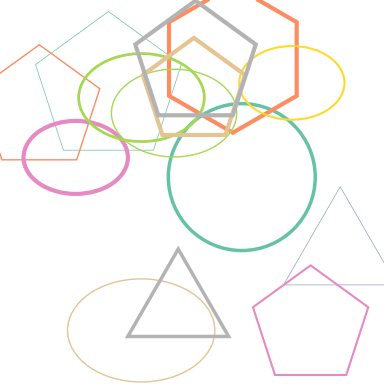[{"shape": "circle", "thickness": 2.5, "radius": 0.95, "center": [0.628, 0.54]}, {"shape": "pentagon", "thickness": 0.5, "radius": 1.0, "center": [0.282, 0.771]}, {"shape": "hexagon", "thickness": 3, "radius": 0.96, "center": [0.605, 0.847]}, {"shape": "pentagon", "thickness": 1, "radius": 0.83, "center": [0.102, 0.719]}, {"shape": "triangle", "thickness": 0.5, "radius": 0.85, "center": [0.884, 0.345]}, {"shape": "pentagon", "thickness": 1.5, "radius": 0.79, "center": [0.807, 0.153]}, {"shape": "oval", "thickness": 3, "radius": 0.68, "center": [0.197, 0.591]}, {"shape": "oval", "thickness": 1, "radius": 0.81, "center": [0.452, 0.706]}, {"shape": "oval", "thickness": 2, "radius": 0.82, "center": [0.368, 0.747]}, {"shape": "oval", "thickness": 1.5, "radius": 0.68, "center": [0.758, 0.785]}, {"shape": "pentagon", "thickness": 3, "radius": 0.7, "center": [0.504, 0.762]}, {"shape": "oval", "thickness": 1, "radius": 0.96, "center": [0.367, 0.142]}, {"shape": "triangle", "thickness": 2.5, "radius": 0.76, "center": [0.463, 0.202]}, {"shape": "pentagon", "thickness": 3, "radius": 0.82, "center": [0.508, 0.834]}]